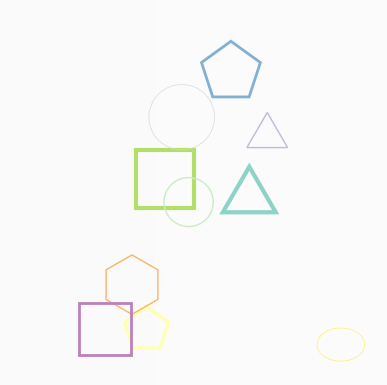[{"shape": "triangle", "thickness": 3, "radius": 0.39, "center": [0.643, 0.488]}, {"shape": "pentagon", "thickness": 2.5, "radius": 0.3, "center": [0.378, 0.144]}, {"shape": "triangle", "thickness": 1, "radius": 0.3, "center": [0.69, 0.647]}, {"shape": "pentagon", "thickness": 2, "radius": 0.4, "center": [0.596, 0.813]}, {"shape": "hexagon", "thickness": 1, "radius": 0.39, "center": [0.341, 0.261]}, {"shape": "square", "thickness": 3, "radius": 0.38, "center": [0.426, 0.534]}, {"shape": "circle", "thickness": 0.5, "radius": 0.42, "center": [0.469, 0.696]}, {"shape": "square", "thickness": 2, "radius": 0.33, "center": [0.271, 0.145]}, {"shape": "circle", "thickness": 1, "radius": 0.32, "center": [0.487, 0.475]}, {"shape": "oval", "thickness": 0.5, "radius": 0.31, "center": [0.88, 0.105]}]